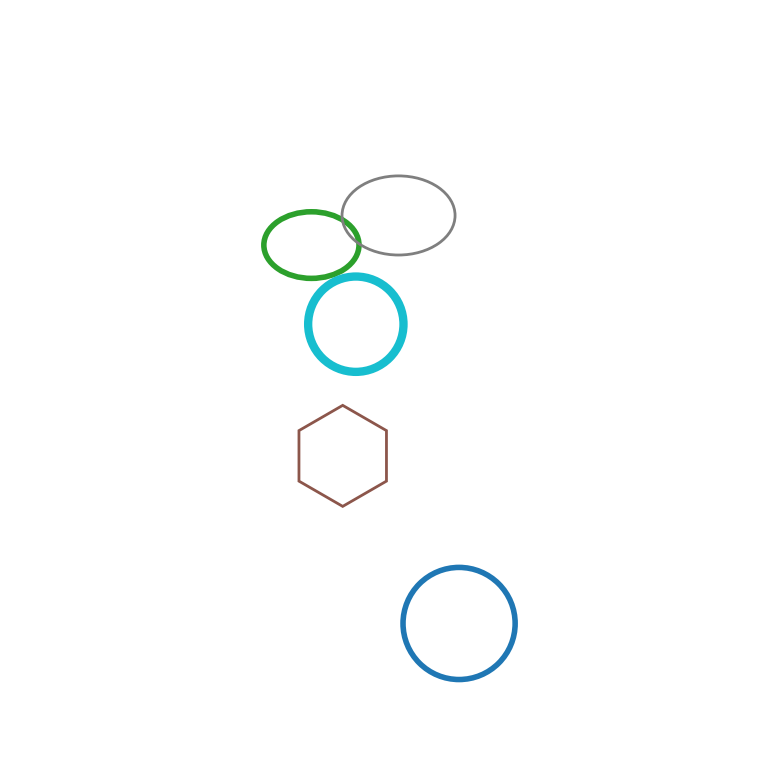[{"shape": "circle", "thickness": 2, "radius": 0.36, "center": [0.596, 0.19]}, {"shape": "oval", "thickness": 2, "radius": 0.31, "center": [0.404, 0.682]}, {"shape": "hexagon", "thickness": 1, "radius": 0.33, "center": [0.445, 0.408]}, {"shape": "oval", "thickness": 1, "radius": 0.37, "center": [0.518, 0.72]}, {"shape": "circle", "thickness": 3, "radius": 0.31, "center": [0.462, 0.579]}]